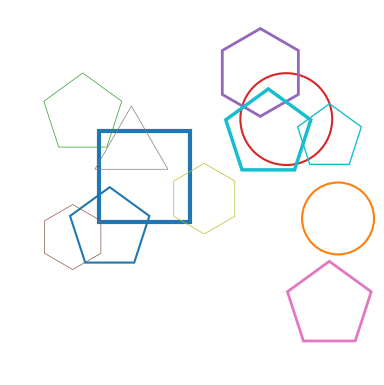[{"shape": "square", "thickness": 3, "radius": 0.59, "center": [0.376, 0.541]}, {"shape": "pentagon", "thickness": 1.5, "radius": 0.54, "center": [0.285, 0.406]}, {"shape": "circle", "thickness": 1.5, "radius": 0.47, "center": [0.878, 0.433]}, {"shape": "pentagon", "thickness": 0.5, "radius": 0.53, "center": [0.215, 0.704]}, {"shape": "circle", "thickness": 1.5, "radius": 0.6, "center": [0.744, 0.691]}, {"shape": "hexagon", "thickness": 2, "radius": 0.57, "center": [0.676, 0.812]}, {"shape": "hexagon", "thickness": 0.5, "radius": 0.42, "center": [0.189, 0.384]}, {"shape": "pentagon", "thickness": 2, "radius": 0.57, "center": [0.855, 0.207]}, {"shape": "triangle", "thickness": 0.5, "radius": 0.55, "center": [0.341, 0.615]}, {"shape": "hexagon", "thickness": 0.5, "radius": 0.46, "center": [0.531, 0.484]}, {"shape": "pentagon", "thickness": 2.5, "radius": 0.58, "center": [0.697, 0.653]}, {"shape": "pentagon", "thickness": 1, "radius": 0.44, "center": [0.856, 0.644]}]